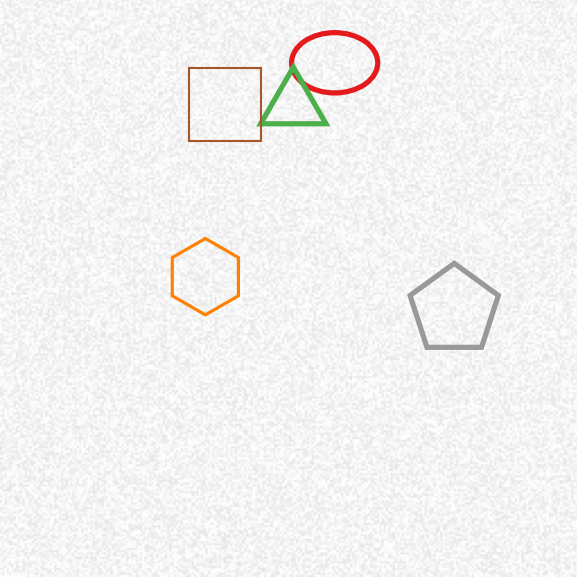[{"shape": "oval", "thickness": 2.5, "radius": 0.37, "center": [0.58, 0.89]}, {"shape": "triangle", "thickness": 2.5, "radius": 0.33, "center": [0.508, 0.817]}, {"shape": "hexagon", "thickness": 1.5, "radius": 0.33, "center": [0.356, 0.52]}, {"shape": "square", "thickness": 1, "radius": 0.32, "center": [0.39, 0.819]}, {"shape": "pentagon", "thickness": 2.5, "radius": 0.4, "center": [0.787, 0.463]}]